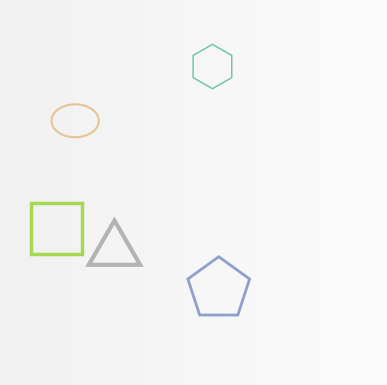[{"shape": "hexagon", "thickness": 1, "radius": 0.29, "center": [0.548, 0.827]}, {"shape": "pentagon", "thickness": 2, "radius": 0.42, "center": [0.564, 0.249]}, {"shape": "square", "thickness": 2.5, "radius": 0.33, "center": [0.145, 0.406]}, {"shape": "oval", "thickness": 1.5, "radius": 0.31, "center": [0.194, 0.686]}, {"shape": "triangle", "thickness": 3, "radius": 0.38, "center": [0.295, 0.351]}]